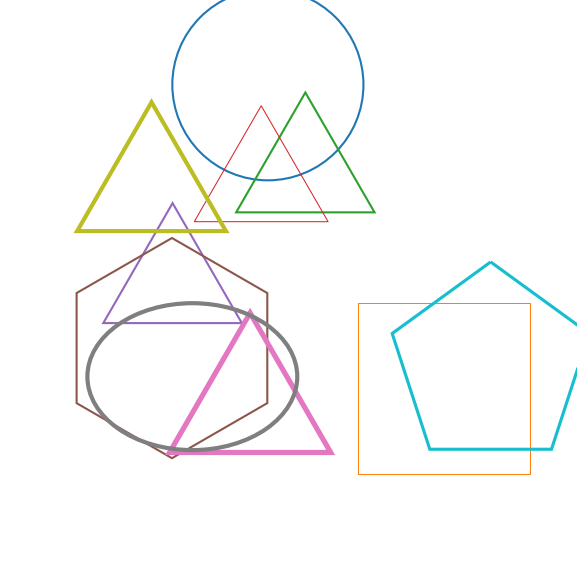[{"shape": "circle", "thickness": 1, "radius": 0.83, "center": [0.464, 0.852]}, {"shape": "square", "thickness": 0.5, "radius": 0.74, "center": [0.768, 0.326]}, {"shape": "triangle", "thickness": 1, "radius": 0.69, "center": [0.529, 0.701]}, {"shape": "triangle", "thickness": 0.5, "radius": 0.67, "center": [0.452, 0.682]}, {"shape": "triangle", "thickness": 1, "radius": 0.69, "center": [0.299, 0.509]}, {"shape": "hexagon", "thickness": 1, "radius": 0.95, "center": [0.298, 0.396]}, {"shape": "triangle", "thickness": 2.5, "radius": 0.81, "center": [0.433, 0.296]}, {"shape": "oval", "thickness": 2, "radius": 0.91, "center": [0.333, 0.347]}, {"shape": "triangle", "thickness": 2, "radius": 0.74, "center": [0.262, 0.673]}, {"shape": "pentagon", "thickness": 1.5, "radius": 0.9, "center": [0.85, 0.366]}]